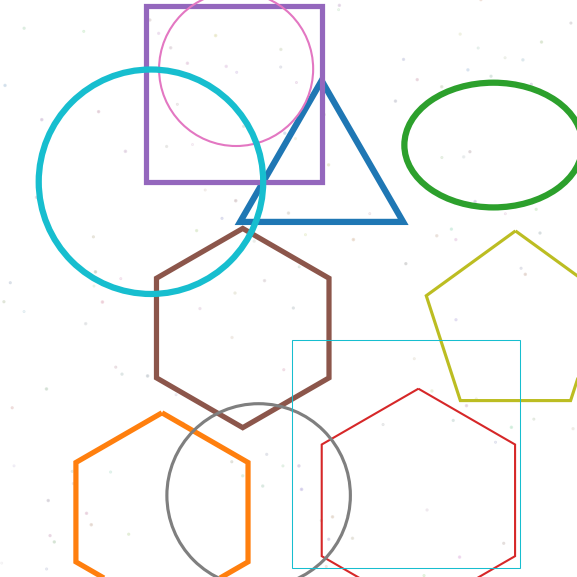[{"shape": "triangle", "thickness": 3, "radius": 0.82, "center": [0.557, 0.696]}, {"shape": "hexagon", "thickness": 2.5, "radius": 0.86, "center": [0.28, 0.112]}, {"shape": "oval", "thickness": 3, "radius": 0.77, "center": [0.854, 0.748]}, {"shape": "hexagon", "thickness": 1, "radius": 0.97, "center": [0.724, 0.133]}, {"shape": "square", "thickness": 2.5, "radius": 0.76, "center": [0.405, 0.837]}, {"shape": "hexagon", "thickness": 2.5, "radius": 0.86, "center": [0.42, 0.431]}, {"shape": "circle", "thickness": 1, "radius": 0.67, "center": [0.409, 0.88]}, {"shape": "circle", "thickness": 1.5, "radius": 0.79, "center": [0.448, 0.141]}, {"shape": "pentagon", "thickness": 1.5, "radius": 0.81, "center": [0.893, 0.437]}, {"shape": "square", "thickness": 0.5, "radius": 0.99, "center": [0.704, 0.213]}, {"shape": "circle", "thickness": 3, "radius": 0.97, "center": [0.261, 0.684]}]